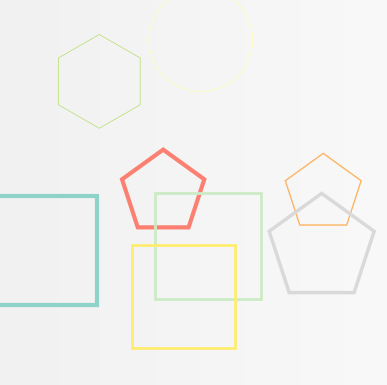[{"shape": "square", "thickness": 3, "radius": 0.71, "center": [0.107, 0.349]}, {"shape": "circle", "thickness": 0.5, "radius": 0.67, "center": [0.518, 0.896]}, {"shape": "pentagon", "thickness": 3, "radius": 0.56, "center": [0.421, 0.5]}, {"shape": "pentagon", "thickness": 1, "radius": 0.51, "center": [0.834, 0.499]}, {"shape": "hexagon", "thickness": 0.5, "radius": 0.61, "center": [0.256, 0.789]}, {"shape": "pentagon", "thickness": 2.5, "radius": 0.71, "center": [0.83, 0.355]}, {"shape": "square", "thickness": 2, "radius": 0.69, "center": [0.536, 0.361]}, {"shape": "square", "thickness": 2, "radius": 0.67, "center": [0.473, 0.231]}]